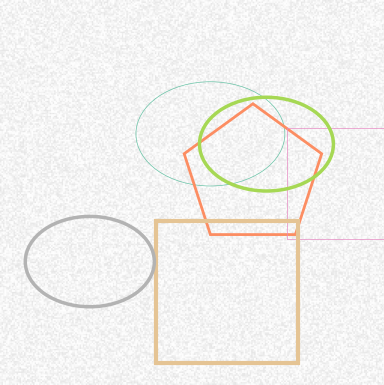[{"shape": "oval", "thickness": 0.5, "radius": 0.97, "center": [0.546, 0.652]}, {"shape": "pentagon", "thickness": 2, "radius": 0.94, "center": [0.657, 0.543]}, {"shape": "square", "thickness": 0.5, "radius": 0.72, "center": [0.889, 0.524]}, {"shape": "oval", "thickness": 2.5, "radius": 0.87, "center": [0.692, 0.626]}, {"shape": "square", "thickness": 3, "radius": 0.92, "center": [0.589, 0.241]}, {"shape": "oval", "thickness": 2.5, "radius": 0.84, "center": [0.233, 0.321]}]